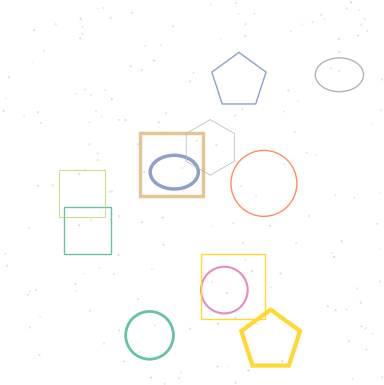[{"shape": "circle", "thickness": 2, "radius": 0.31, "center": [0.388, 0.129]}, {"shape": "square", "thickness": 1, "radius": 0.31, "center": [0.227, 0.401]}, {"shape": "circle", "thickness": 1, "radius": 0.43, "center": [0.685, 0.524]}, {"shape": "pentagon", "thickness": 1, "radius": 0.37, "center": [0.621, 0.79]}, {"shape": "oval", "thickness": 2.5, "radius": 0.31, "center": [0.453, 0.553]}, {"shape": "circle", "thickness": 1.5, "radius": 0.3, "center": [0.583, 0.247]}, {"shape": "square", "thickness": 0.5, "radius": 0.3, "center": [0.212, 0.497]}, {"shape": "square", "thickness": 1, "radius": 0.42, "center": [0.605, 0.256]}, {"shape": "pentagon", "thickness": 3, "radius": 0.4, "center": [0.703, 0.115]}, {"shape": "square", "thickness": 2.5, "radius": 0.41, "center": [0.446, 0.573]}, {"shape": "hexagon", "thickness": 0.5, "radius": 0.36, "center": [0.546, 0.617]}, {"shape": "oval", "thickness": 1, "radius": 0.31, "center": [0.882, 0.806]}]